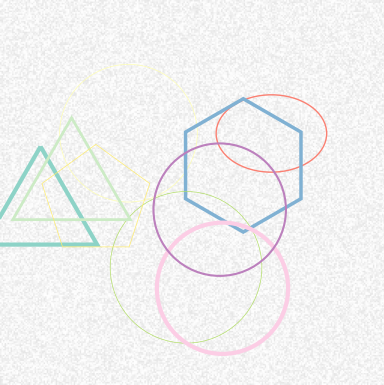[{"shape": "triangle", "thickness": 3, "radius": 0.85, "center": [0.105, 0.45]}, {"shape": "circle", "thickness": 0.5, "radius": 0.89, "center": [0.334, 0.654]}, {"shape": "oval", "thickness": 1, "radius": 0.72, "center": [0.705, 0.653]}, {"shape": "hexagon", "thickness": 2.5, "radius": 0.87, "center": [0.632, 0.57]}, {"shape": "circle", "thickness": 0.5, "radius": 0.98, "center": [0.483, 0.306]}, {"shape": "circle", "thickness": 3, "radius": 0.85, "center": [0.578, 0.251]}, {"shape": "circle", "thickness": 1.5, "radius": 0.86, "center": [0.571, 0.455]}, {"shape": "triangle", "thickness": 2, "radius": 0.88, "center": [0.186, 0.518]}, {"shape": "pentagon", "thickness": 0.5, "radius": 0.74, "center": [0.249, 0.478]}]